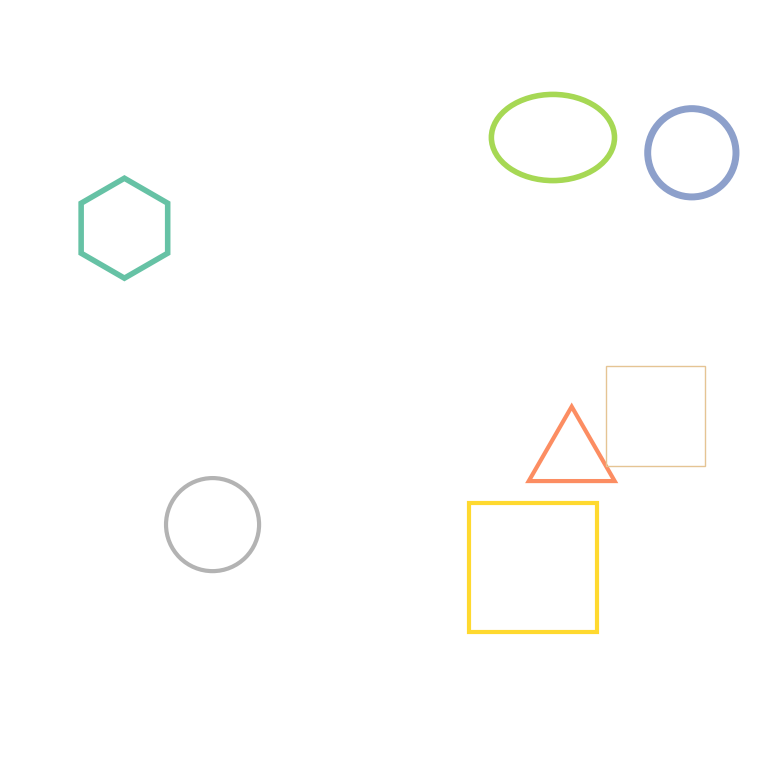[{"shape": "hexagon", "thickness": 2, "radius": 0.32, "center": [0.162, 0.704]}, {"shape": "triangle", "thickness": 1.5, "radius": 0.32, "center": [0.742, 0.407]}, {"shape": "circle", "thickness": 2.5, "radius": 0.29, "center": [0.898, 0.802]}, {"shape": "oval", "thickness": 2, "radius": 0.4, "center": [0.718, 0.821]}, {"shape": "square", "thickness": 1.5, "radius": 0.42, "center": [0.692, 0.263]}, {"shape": "square", "thickness": 0.5, "radius": 0.32, "center": [0.851, 0.46]}, {"shape": "circle", "thickness": 1.5, "radius": 0.3, "center": [0.276, 0.319]}]